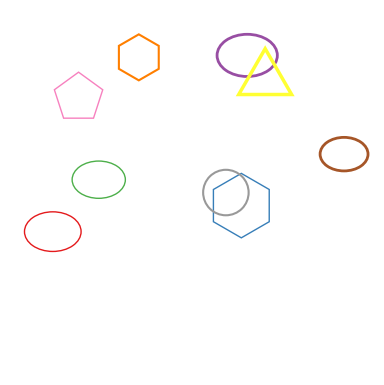[{"shape": "oval", "thickness": 1, "radius": 0.37, "center": [0.137, 0.398]}, {"shape": "hexagon", "thickness": 1, "radius": 0.42, "center": [0.627, 0.466]}, {"shape": "oval", "thickness": 1, "radius": 0.35, "center": [0.256, 0.533]}, {"shape": "oval", "thickness": 2, "radius": 0.39, "center": [0.642, 0.856]}, {"shape": "hexagon", "thickness": 1.5, "radius": 0.3, "center": [0.361, 0.851]}, {"shape": "triangle", "thickness": 2.5, "radius": 0.4, "center": [0.689, 0.794]}, {"shape": "oval", "thickness": 2, "radius": 0.31, "center": [0.894, 0.6]}, {"shape": "pentagon", "thickness": 1, "radius": 0.33, "center": [0.204, 0.746]}, {"shape": "circle", "thickness": 1.5, "radius": 0.3, "center": [0.587, 0.5]}]